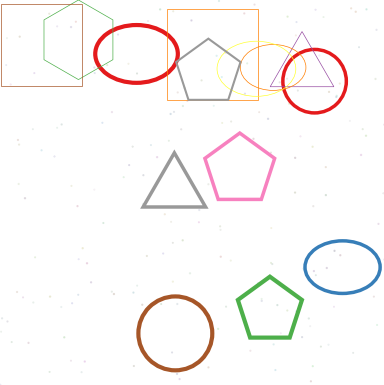[{"shape": "circle", "thickness": 2.5, "radius": 0.41, "center": [0.817, 0.789]}, {"shape": "oval", "thickness": 3, "radius": 0.54, "center": [0.355, 0.86]}, {"shape": "oval", "thickness": 2.5, "radius": 0.49, "center": [0.89, 0.306]}, {"shape": "pentagon", "thickness": 3, "radius": 0.44, "center": [0.701, 0.194]}, {"shape": "hexagon", "thickness": 0.5, "radius": 0.52, "center": [0.204, 0.897]}, {"shape": "triangle", "thickness": 0.5, "radius": 0.48, "center": [0.784, 0.823]}, {"shape": "oval", "thickness": 0.5, "radius": 0.43, "center": [0.709, 0.825]}, {"shape": "square", "thickness": 0.5, "radius": 0.59, "center": [0.552, 0.858]}, {"shape": "oval", "thickness": 0.5, "radius": 0.51, "center": [0.666, 0.821]}, {"shape": "circle", "thickness": 3, "radius": 0.48, "center": [0.455, 0.134]}, {"shape": "square", "thickness": 0.5, "radius": 0.53, "center": [0.108, 0.884]}, {"shape": "pentagon", "thickness": 2.5, "radius": 0.48, "center": [0.623, 0.559]}, {"shape": "pentagon", "thickness": 1.5, "radius": 0.44, "center": [0.541, 0.812]}, {"shape": "triangle", "thickness": 2.5, "radius": 0.47, "center": [0.453, 0.509]}]